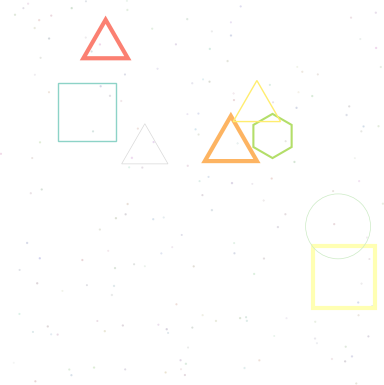[{"shape": "square", "thickness": 1, "radius": 0.38, "center": [0.226, 0.709]}, {"shape": "square", "thickness": 3, "radius": 0.4, "center": [0.893, 0.28]}, {"shape": "triangle", "thickness": 3, "radius": 0.33, "center": [0.274, 0.882]}, {"shape": "triangle", "thickness": 3, "radius": 0.39, "center": [0.6, 0.621]}, {"shape": "hexagon", "thickness": 1.5, "radius": 0.29, "center": [0.708, 0.647]}, {"shape": "triangle", "thickness": 0.5, "radius": 0.35, "center": [0.376, 0.609]}, {"shape": "circle", "thickness": 0.5, "radius": 0.42, "center": [0.878, 0.412]}, {"shape": "triangle", "thickness": 1, "radius": 0.36, "center": [0.667, 0.72]}]